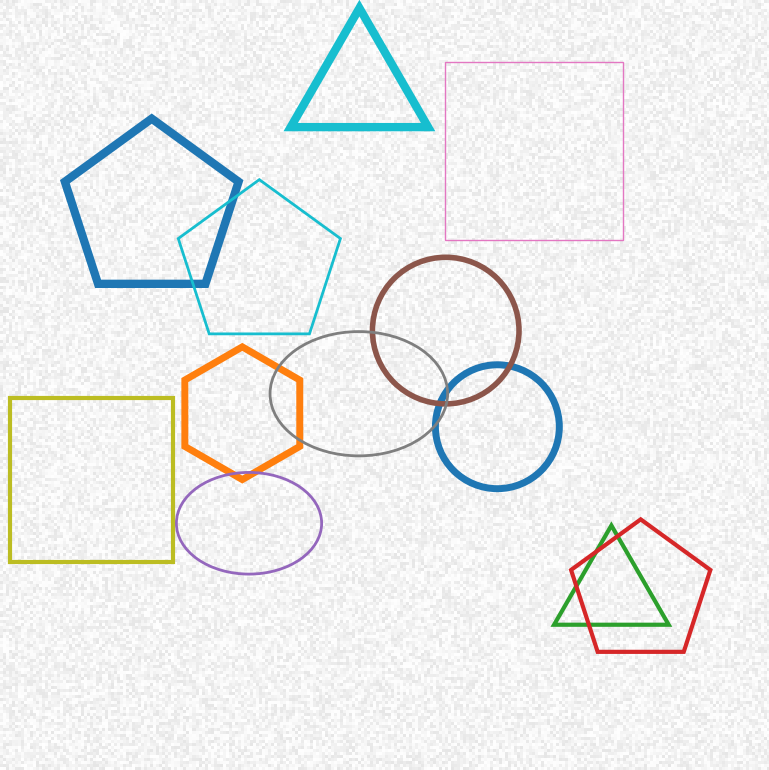[{"shape": "circle", "thickness": 2.5, "radius": 0.4, "center": [0.646, 0.446]}, {"shape": "pentagon", "thickness": 3, "radius": 0.59, "center": [0.197, 0.727]}, {"shape": "hexagon", "thickness": 2.5, "radius": 0.43, "center": [0.315, 0.463]}, {"shape": "triangle", "thickness": 1.5, "radius": 0.43, "center": [0.794, 0.232]}, {"shape": "pentagon", "thickness": 1.5, "radius": 0.48, "center": [0.832, 0.23]}, {"shape": "oval", "thickness": 1, "radius": 0.47, "center": [0.323, 0.32]}, {"shape": "circle", "thickness": 2, "radius": 0.48, "center": [0.579, 0.571]}, {"shape": "square", "thickness": 0.5, "radius": 0.58, "center": [0.693, 0.804]}, {"shape": "oval", "thickness": 1, "radius": 0.58, "center": [0.466, 0.489]}, {"shape": "square", "thickness": 1.5, "radius": 0.53, "center": [0.119, 0.376]}, {"shape": "pentagon", "thickness": 1, "radius": 0.55, "center": [0.337, 0.656]}, {"shape": "triangle", "thickness": 3, "radius": 0.52, "center": [0.467, 0.886]}]